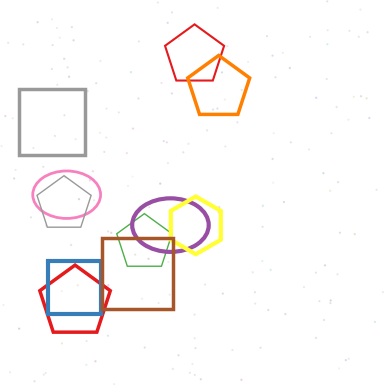[{"shape": "pentagon", "thickness": 2.5, "radius": 0.48, "center": [0.195, 0.215]}, {"shape": "pentagon", "thickness": 1.5, "radius": 0.4, "center": [0.505, 0.856]}, {"shape": "square", "thickness": 3, "radius": 0.35, "center": [0.193, 0.252]}, {"shape": "pentagon", "thickness": 1, "radius": 0.38, "center": [0.375, 0.37]}, {"shape": "oval", "thickness": 3, "radius": 0.5, "center": [0.443, 0.415]}, {"shape": "pentagon", "thickness": 2.5, "radius": 0.42, "center": [0.568, 0.771]}, {"shape": "hexagon", "thickness": 3, "radius": 0.37, "center": [0.509, 0.415]}, {"shape": "square", "thickness": 2.5, "radius": 0.46, "center": [0.357, 0.289]}, {"shape": "oval", "thickness": 2, "radius": 0.44, "center": [0.173, 0.494]}, {"shape": "square", "thickness": 2.5, "radius": 0.43, "center": [0.134, 0.683]}, {"shape": "pentagon", "thickness": 1, "radius": 0.37, "center": [0.166, 0.47]}]